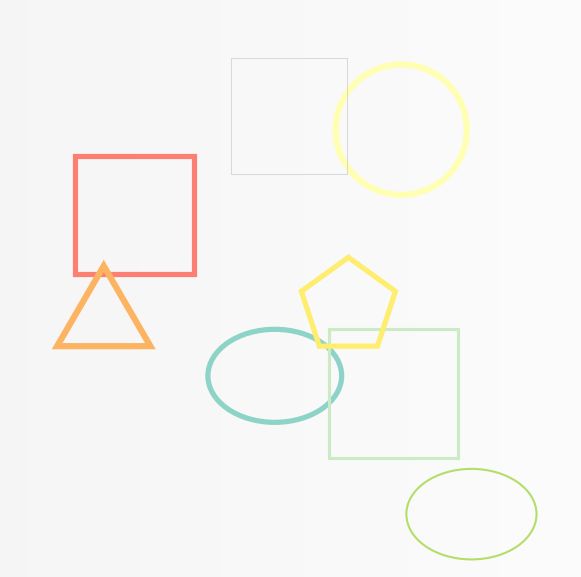[{"shape": "oval", "thickness": 2.5, "radius": 0.58, "center": [0.473, 0.348]}, {"shape": "circle", "thickness": 3, "radius": 0.56, "center": [0.69, 0.775]}, {"shape": "square", "thickness": 2.5, "radius": 0.51, "center": [0.231, 0.627]}, {"shape": "triangle", "thickness": 3, "radius": 0.46, "center": [0.178, 0.446]}, {"shape": "oval", "thickness": 1, "radius": 0.56, "center": [0.811, 0.109]}, {"shape": "square", "thickness": 0.5, "radius": 0.5, "center": [0.497, 0.798]}, {"shape": "square", "thickness": 1.5, "radius": 0.56, "center": [0.677, 0.318]}, {"shape": "pentagon", "thickness": 2.5, "radius": 0.43, "center": [0.599, 0.468]}]